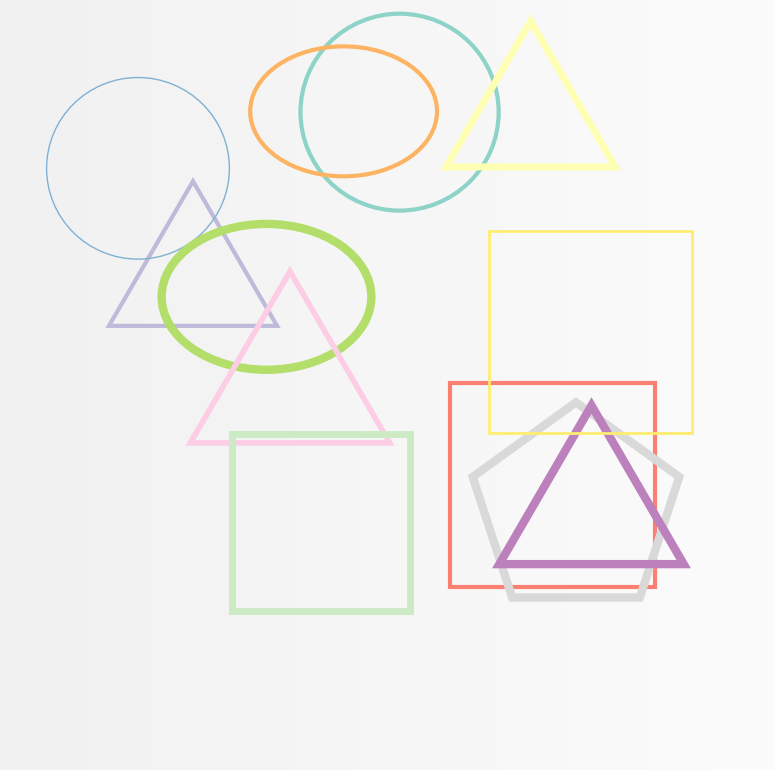[{"shape": "circle", "thickness": 1.5, "radius": 0.64, "center": [0.516, 0.854]}, {"shape": "triangle", "thickness": 2.5, "radius": 0.63, "center": [0.685, 0.846]}, {"shape": "triangle", "thickness": 1.5, "radius": 0.63, "center": [0.249, 0.639]}, {"shape": "square", "thickness": 1.5, "radius": 0.66, "center": [0.713, 0.37]}, {"shape": "circle", "thickness": 0.5, "radius": 0.59, "center": [0.178, 0.781]}, {"shape": "oval", "thickness": 1.5, "radius": 0.6, "center": [0.443, 0.855]}, {"shape": "oval", "thickness": 3, "radius": 0.68, "center": [0.344, 0.614]}, {"shape": "triangle", "thickness": 2, "radius": 0.74, "center": [0.374, 0.499]}, {"shape": "pentagon", "thickness": 3, "radius": 0.7, "center": [0.743, 0.337]}, {"shape": "triangle", "thickness": 3, "radius": 0.69, "center": [0.763, 0.336]}, {"shape": "square", "thickness": 2.5, "radius": 0.57, "center": [0.415, 0.321]}, {"shape": "square", "thickness": 1, "radius": 0.66, "center": [0.762, 0.569]}]